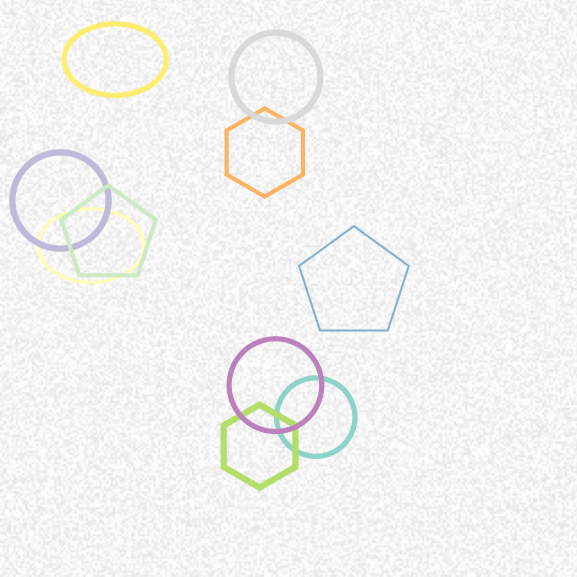[{"shape": "circle", "thickness": 2.5, "radius": 0.34, "center": [0.547, 0.277]}, {"shape": "oval", "thickness": 1.5, "radius": 0.46, "center": [0.158, 0.574]}, {"shape": "circle", "thickness": 3, "radius": 0.42, "center": [0.105, 0.652]}, {"shape": "pentagon", "thickness": 1, "radius": 0.5, "center": [0.613, 0.508]}, {"shape": "hexagon", "thickness": 2, "radius": 0.38, "center": [0.458, 0.735]}, {"shape": "hexagon", "thickness": 3, "radius": 0.36, "center": [0.449, 0.227]}, {"shape": "circle", "thickness": 3, "radius": 0.39, "center": [0.478, 0.866]}, {"shape": "circle", "thickness": 2.5, "radius": 0.4, "center": [0.477, 0.332]}, {"shape": "pentagon", "thickness": 2, "radius": 0.43, "center": [0.188, 0.592]}, {"shape": "oval", "thickness": 2.5, "radius": 0.44, "center": [0.199, 0.896]}]